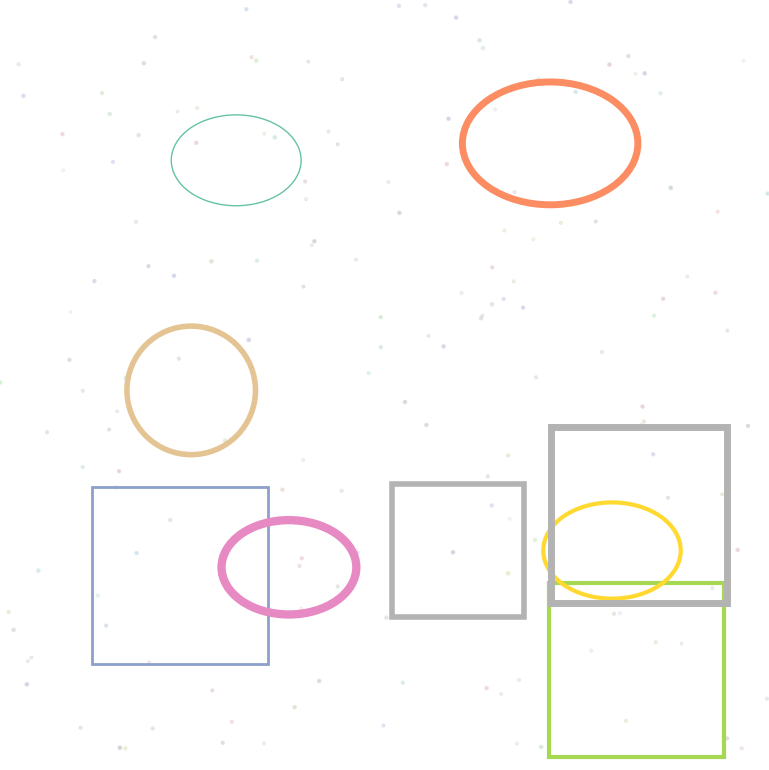[{"shape": "oval", "thickness": 0.5, "radius": 0.42, "center": [0.307, 0.792]}, {"shape": "oval", "thickness": 2.5, "radius": 0.57, "center": [0.714, 0.814]}, {"shape": "square", "thickness": 1, "radius": 0.57, "center": [0.234, 0.253]}, {"shape": "oval", "thickness": 3, "radius": 0.44, "center": [0.375, 0.263]}, {"shape": "square", "thickness": 1.5, "radius": 0.57, "center": [0.827, 0.13]}, {"shape": "oval", "thickness": 1.5, "radius": 0.45, "center": [0.795, 0.285]}, {"shape": "circle", "thickness": 2, "radius": 0.42, "center": [0.248, 0.493]}, {"shape": "square", "thickness": 2.5, "radius": 0.57, "center": [0.83, 0.331]}, {"shape": "square", "thickness": 2, "radius": 0.43, "center": [0.595, 0.285]}]